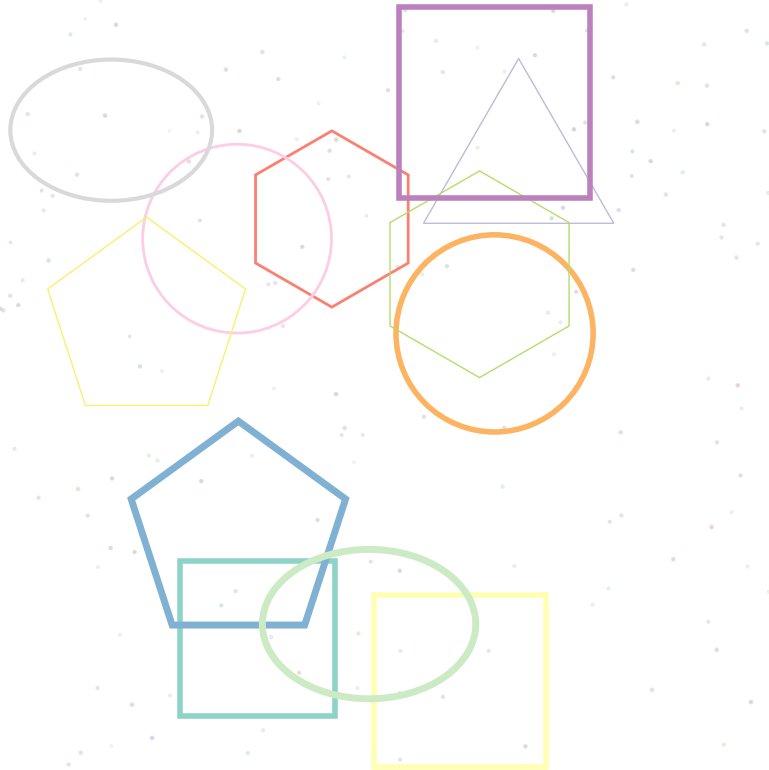[{"shape": "square", "thickness": 2, "radius": 0.5, "center": [0.335, 0.171]}, {"shape": "square", "thickness": 2, "radius": 0.56, "center": [0.598, 0.116]}, {"shape": "triangle", "thickness": 0.5, "radius": 0.71, "center": [0.674, 0.781]}, {"shape": "hexagon", "thickness": 1, "radius": 0.57, "center": [0.431, 0.716]}, {"shape": "pentagon", "thickness": 2.5, "radius": 0.73, "center": [0.31, 0.307]}, {"shape": "circle", "thickness": 2, "radius": 0.64, "center": [0.642, 0.567]}, {"shape": "hexagon", "thickness": 0.5, "radius": 0.67, "center": [0.623, 0.644]}, {"shape": "circle", "thickness": 1, "radius": 0.61, "center": [0.308, 0.69]}, {"shape": "oval", "thickness": 1.5, "radius": 0.66, "center": [0.144, 0.831]}, {"shape": "square", "thickness": 2, "radius": 0.62, "center": [0.643, 0.867]}, {"shape": "oval", "thickness": 2.5, "radius": 0.69, "center": [0.479, 0.189]}, {"shape": "pentagon", "thickness": 0.5, "radius": 0.68, "center": [0.19, 0.583]}]